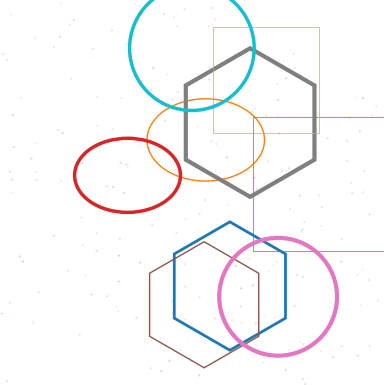[{"shape": "hexagon", "thickness": 2, "radius": 0.83, "center": [0.597, 0.257]}, {"shape": "oval", "thickness": 1, "radius": 0.76, "center": [0.534, 0.637]}, {"shape": "square", "thickness": 0.5, "radius": 0.87, "center": [0.83, 0.523]}, {"shape": "oval", "thickness": 2.5, "radius": 0.69, "center": [0.331, 0.545]}, {"shape": "hexagon", "thickness": 1, "radius": 0.82, "center": [0.53, 0.208]}, {"shape": "circle", "thickness": 3, "radius": 0.77, "center": [0.722, 0.229]}, {"shape": "hexagon", "thickness": 3, "radius": 0.96, "center": [0.65, 0.682]}, {"shape": "square", "thickness": 0.5, "radius": 0.69, "center": [0.691, 0.792]}, {"shape": "circle", "thickness": 2.5, "radius": 0.81, "center": [0.498, 0.875]}]